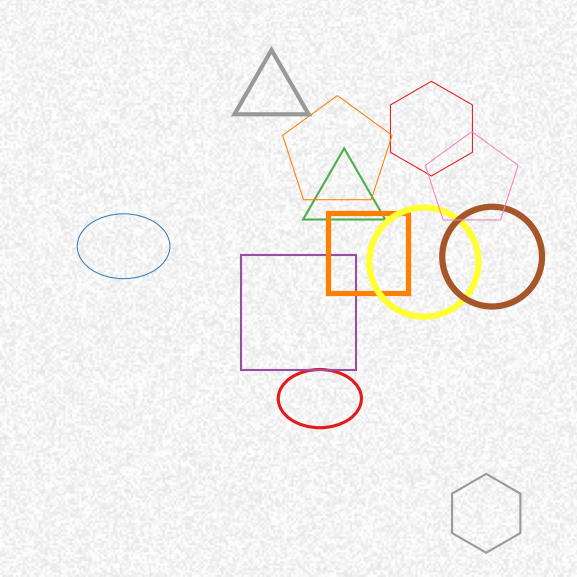[{"shape": "hexagon", "thickness": 0.5, "radius": 0.41, "center": [0.747, 0.776]}, {"shape": "oval", "thickness": 1.5, "radius": 0.36, "center": [0.554, 0.309]}, {"shape": "oval", "thickness": 0.5, "radius": 0.4, "center": [0.214, 0.573]}, {"shape": "triangle", "thickness": 1, "radius": 0.41, "center": [0.596, 0.66]}, {"shape": "square", "thickness": 1, "radius": 0.5, "center": [0.518, 0.458]}, {"shape": "pentagon", "thickness": 0.5, "radius": 0.5, "center": [0.584, 0.734]}, {"shape": "square", "thickness": 2.5, "radius": 0.35, "center": [0.637, 0.561]}, {"shape": "circle", "thickness": 3, "radius": 0.47, "center": [0.734, 0.545]}, {"shape": "circle", "thickness": 3, "radius": 0.43, "center": [0.852, 0.555]}, {"shape": "pentagon", "thickness": 0.5, "radius": 0.42, "center": [0.817, 0.687]}, {"shape": "hexagon", "thickness": 1, "radius": 0.34, "center": [0.842, 0.11]}, {"shape": "triangle", "thickness": 2, "radius": 0.37, "center": [0.47, 0.838]}]